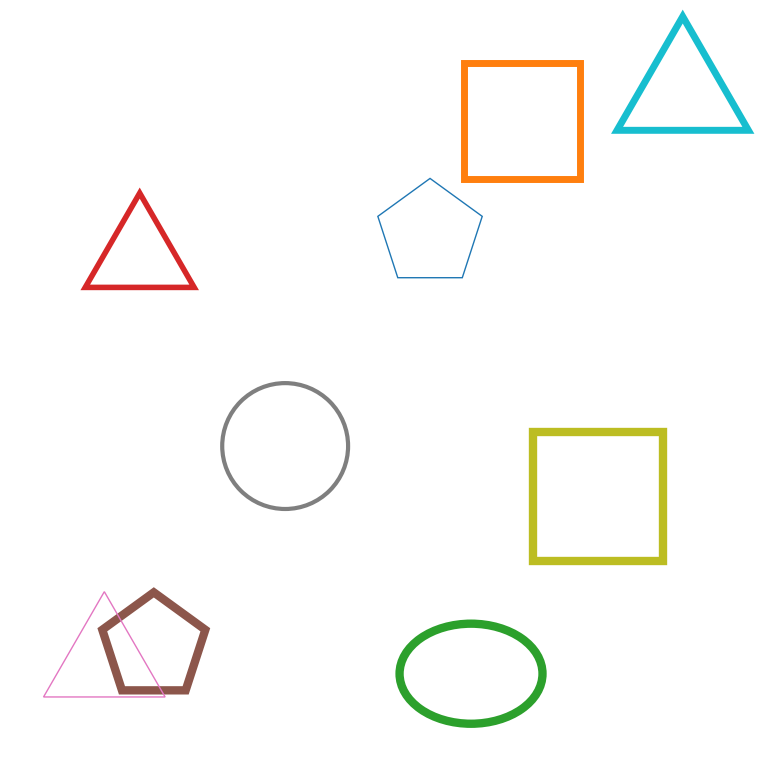[{"shape": "pentagon", "thickness": 0.5, "radius": 0.36, "center": [0.558, 0.697]}, {"shape": "square", "thickness": 2.5, "radius": 0.38, "center": [0.678, 0.842]}, {"shape": "oval", "thickness": 3, "radius": 0.46, "center": [0.612, 0.125]}, {"shape": "triangle", "thickness": 2, "radius": 0.41, "center": [0.181, 0.668]}, {"shape": "pentagon", "thickness": 3, "radius": 0.35, "center": [0.2, 0.16]}, {"shape": "triangle", "thickness": 0.5, "radius": 0.46, "center": [0.135, 0.14]}, {"shape": "circle", "thickness": 1.5, "radius": 0.41, "center": [0.37, 0.421]}, {"shape": "square", "thickness": 3, "radius": 0.42, "center": [0.777, 0.356]}, {"shape": "triangle", "thickness": 2.5, "radius": 0.49, "center": [0.887, 0.88]}]